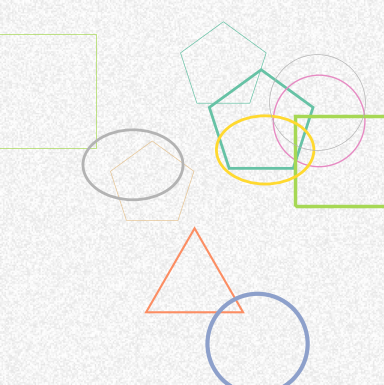[{"shape": "pentagon", "thickness": 2, "radius": 0.71, "center": [0.678, 0.677]}, {"shape": "pentagon", "thickness": 0.5, "radius": 0.58, "center": [0.58, 0.827]}, {"shape": "triangle", "thickness": 1.5, "radius": 0.73, "center": [0.505, 0.262]}, {"shape": "circle", "thickness": 3, "radius": 0.65, "center": [0.669, 0.107]}, {"shape": "circle", "thickness": 1, "radius": 0.59, "center": [0.829, 0.686]}, {"shape": "square", "thickness": 0.5, "radius": 0.74, "center": [0.101, 0.763]}, {"shape": "square", "thickness": 2.5, "radius": 0.59, "center": [0.884, 0.582]}, {"shape": "oval", "thickness": 2, "radius": 0.63, "center": [0.689, 0.611]}, {"shape": "pentagon", "thickness": 0.5, "radius": 0.57, "center": [0.395, 0.52]}, {"shape": "circle", "thickness": 0.5, "radius": 0.62, "center": [0.825, 0.734]}, {"shape": "oval", "thickness": 2, "radius": 0.65, "center": [0.345, 0.572]}]